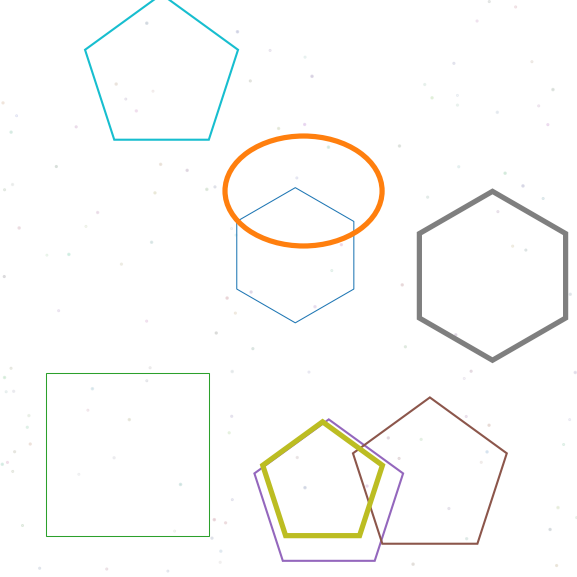[{"shape": "hexagon", "thickness": 0.5, "radius": 0.59, "center": [0.511, 0.557]}, {"shape": "oval", "thickness": 2.5, "radius": 0.68, "center": [0.526, 0.668]}, {"shape": "square", "thickness": 0.5, "radius": 0.71, "center": [0.221, 0.212]}, {"shape": "pentagon", "thickness": 1, "radius": 0.68, "center": [0.569, 0.138]}, {"shape": "pentagon", "thickness": 1, "radius": 0.7, "center": [0.744, 0.171]}, {"shape": "hexagon", "thickness": 2.5, "radius": 0.73, "center": [0.853, 0.522]}, {"shape": "pentagon", "thickness": 2.5, "radius": 0.54, "center": [0.559, 0.16]}, {"shape": "pentagon", "thickness": 1, "radius": 0.7, "center": [0.28, 0.87]}]